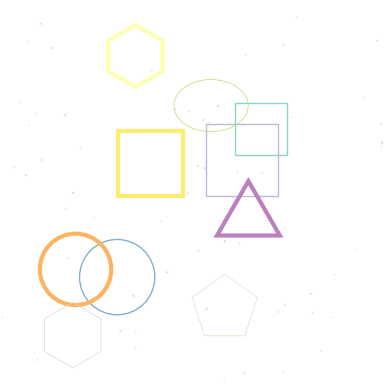[{"shape": "square", "thickness": 1, "radius": 0.34, "center": [0.677, 0.665]}, {"shape": "hexagon", "thickness": 3, "radius": 0.4, "center": [0.352, 0.855]}, {"shape": "square", "thickness": 1, "radius": 0.47, "center": [0.629, 0.584]}, {"shape": "circle", "thickness": 1, "radius": 0.49, "center": [0.304, 0.28]}, {"shape": "circle", "thickness": 3, "radius": 0.46, "center": [0.196, 0.3]}, {"shape": "oval", "thickness": 0.5, "radius": 0.48, "center": [0.548, 0.726]}, {"shape": "hexagon", "thickness": 0.5, "radius": 0.42, "center": [0.189, 0.129]}, {"shape": "triangle", "thickness": 3, "radius": 0.47, "center": [0.645, 0.435]}, {"shape": "pentagon", "thickness": 0.5, "radius": 0.44, "center": [0.584, 0.2]}, {"shape": "square", "thickness": 3, "radius": 0.42, "center": [0.391, 0.576]}]